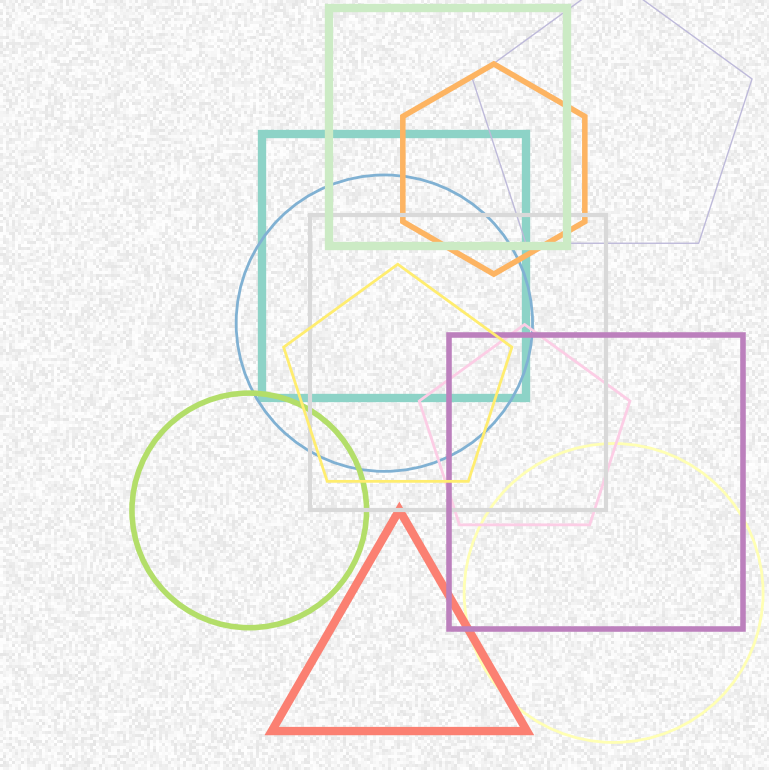[{"shape": "square", "thickness": 3, "radius": 0.86, "center": [0.511, 0.654]}, {"shape": "circle", "thickness": 1, "radius": 0.97, "center": [0.797, 0.23]}, {"shape": "pentagon", "thickness": 0.5, "radius": 0.95, "center": [0.795, 0.838]}, {"shape": "triangle", "thickness": 3, "radius": 0.96, "center": [0.519, 0.146]}, {"shape": "circle", "thickness": 1, "radius": 0.96, "center": [0.499, 0.58]}, {"shape": "hexagon", "thickness": 2, "radius": 0.68, "center": [0.641, 0.78]}, {"shape": "circle", "thickness": 2, "radius": 0.76, "center": [0.324, 0.337]}, {"shape": "pentagon", "thickness": 1, "radius": 0.72, "center": [0.681, 0.435]}, {"shape": "square", "thickness": 1.5, "radius": 0.96, "center": [0.595, 0.529]}, {"shape": "square", "thickness": 2, "radius": 0.95, "center": [0.774, 0.375]}, {"shape": "square", "thickness": 3, "radius": 0.77, "center": [0.582, 0.835]}, {"shape": "pentagon", "thickness": 1, "radius": 0.78, "center": [0.517, 0.501]}]